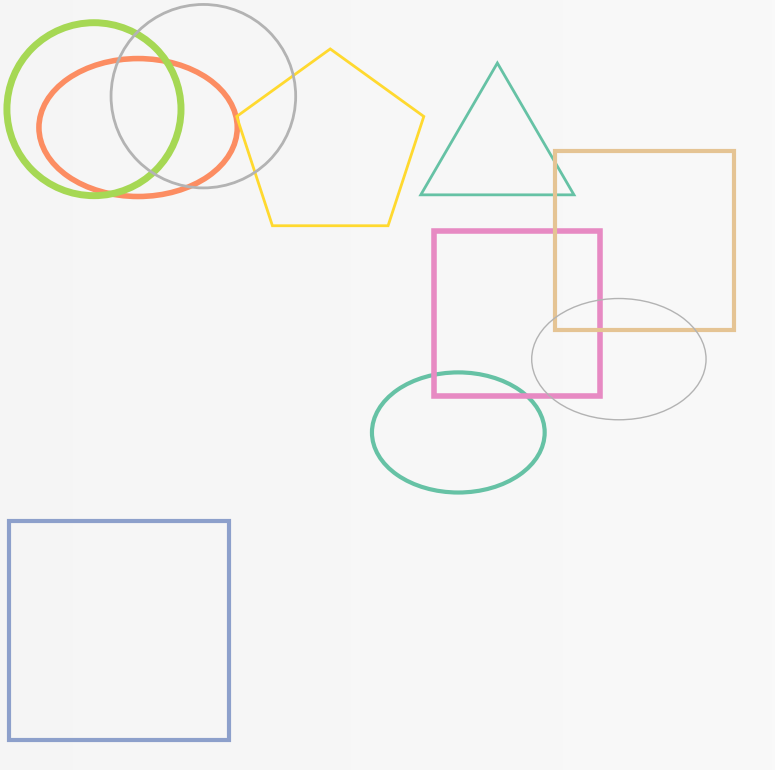[{"shape": "oval", "thickness": 1.5, "radius": 0.56, "center": [0.591, 0.438]}, {"shape": "triangle", "thickness": 1, "radius": 0.57, "center": [0.642, 0.804]}, {"shape": "oval", "thickness": 2, "radius": 0.64, "center": [0.178, 0.834]}, {"shape": "square", "thickness": 1.5, "radius": 0.71, "center": [0.153, 0.181]}, {"shape": "square", "thickness": 2, "radius": 0.54, "center": [0.667, 0.593]}, {"shape": "circle", "thickness": 2.5, "radius": 0.56, "center": [0.121, 0.858]}, {"shape": "pentagon", "thickness": 1, "radius": 0.63, "center": [0.426, 0.81]}, {"shape": "square", "thickness": 1.5, "radius": 0.58, "center": [0.832, 0.688]}, {"shape": "oval", "thickness": 0.5, "radius": 0.56, "center": [0.799, 0.534]}, {"shape": "circle", "thickness": 1, "radius": 0.6, "center": [0.262, 0.875]}]